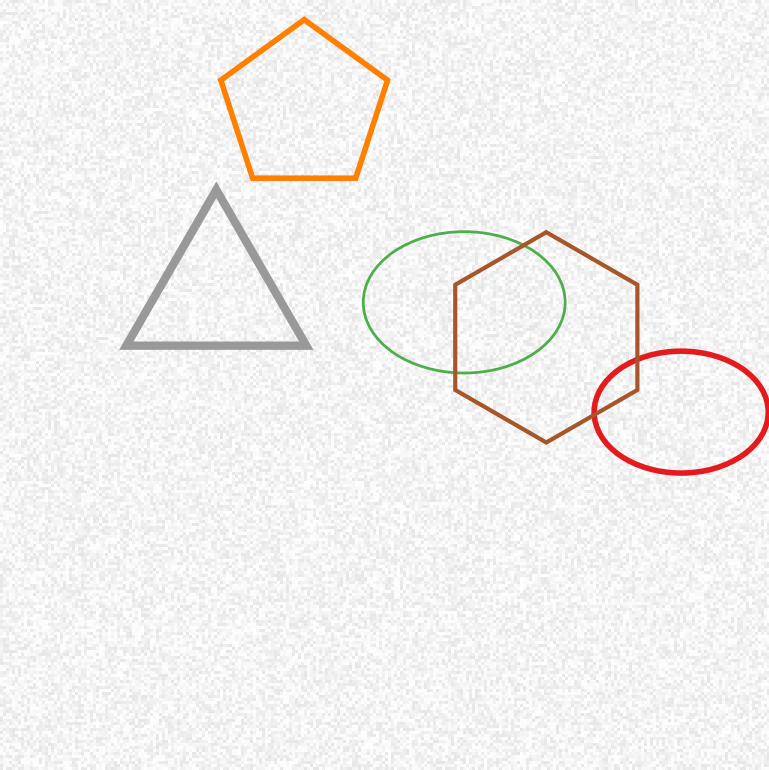[{"shape": "oval", "thickness": 2, "radius": 0.57, "center": [0.885, 0.465]}, {"shape": "oval", "thickness": 1, "radius": 0.66, "center": [0.603, 0.607]}, {"shape": "pentagon", "thickness": 2, "radius": 0.57, "center": [0.395, 0.861]}, {"shape": "hexagon", "thickness": 1.5, "radius": 0.68, "center": [0.71, 0.562]}, {"shape": "triangle", "thickness": 3, "radius": 0.67, "center": [0.281, 0.619]}]